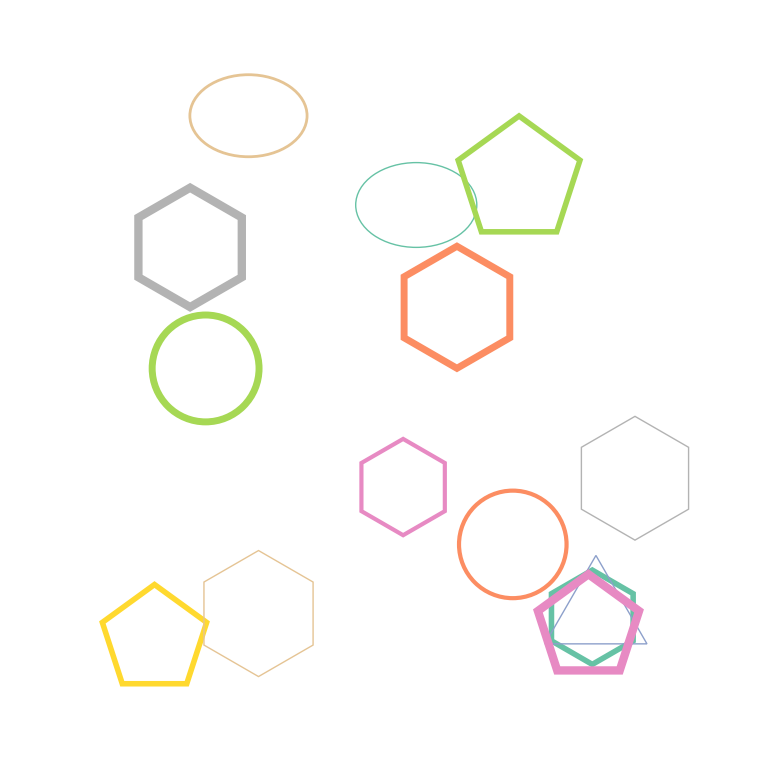[{"shape": "oval", "thickness": 0.5, "radius": 0.39, "center": [0.541, 0.734]}, {"shape": "hexagon", "thickness": 2, "radius": 0.31, "center": [0.769, 0.198]}, {"shape": "circle", "thickness": 1.5, "radius": 0.35, "center": [0.666, 0.293]}, {"shape": "hexagon", "thickness": 2.5, "radius": 0.4, "center": [0.593, 0.601]}, {"shape": "triangle", "thickness": 0.5, "radius": 0.38, "center": [0.774, 0.202]}, {"shape": "hexagon", "thickness": 1.5, "radius": 0.31, "center": [0.524, 0.367]}, {"shape": "pentagon", "thickness": 3, "radius": 0.35, "center": [0.764, 0.185]}, {"shape": "pentagon", "thickness": 2, "radius": 0.42, "center": [0.674, 0.766]}, {"shape": "circle", "thickness": 2.5, "radius": 0.35, "center": [0.267, 0.522]}, {"shape": "pentagon", "thickness": 2, "radius": 0.36, "center": [0.201, 0.17]}, {"shape": "oval", "thickness": 1, "radius": 0.38, "center": [0.323, 0.85]}, {"shape": "hexagon", "thickness": 0.5, "radius": 0.41, "center": [0.336, 0.203]}, {"shape": "hexagon", "thickness": 0.5, "radius": 0.4, "center": [0.825, 0.379]}, {"shape": "hexagon", "thickness": 3, "radius": 0.39, "center": [0.247, 0.679]}]